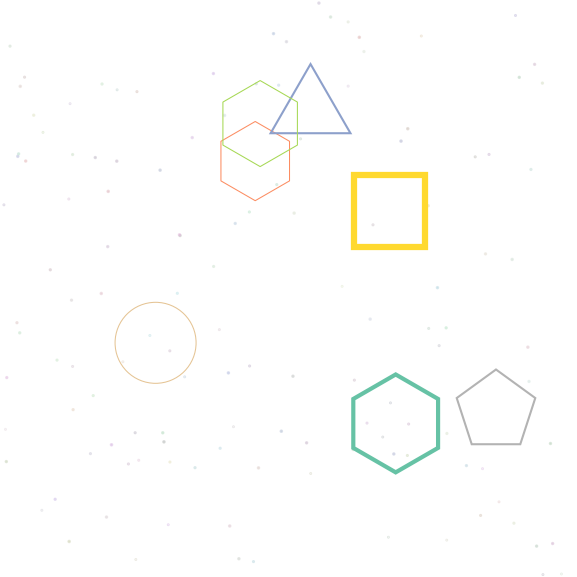[{"shape": "hexagon", "thickness": 2, "radius": 0.42, "center": [0.685, 0.266]}, {"shape": "hexagon", "thickness": 0.5, "radius": 0.34, "center": [0.442, 0.72]}, {"shape": "triangle", "thickness": 1, "radius": 0.4, "center": [0.538, 0.808]}, {"shape": "hexagon", "thickness": 0.5, "radius": 0.37, "center": [0.45, 0.785]}, {"shape": "square", "thickness": 3, "radius": 0.31, "center": [0.674, 0.633]}, {"shape": "circle", "thickness": 0.5, "radius": 0.35, "center": [0.269, 0.406]}, {"shape": "pentagon", "thickness": 1, "radius": 0.36, "center": [0.859, 0.288]}]